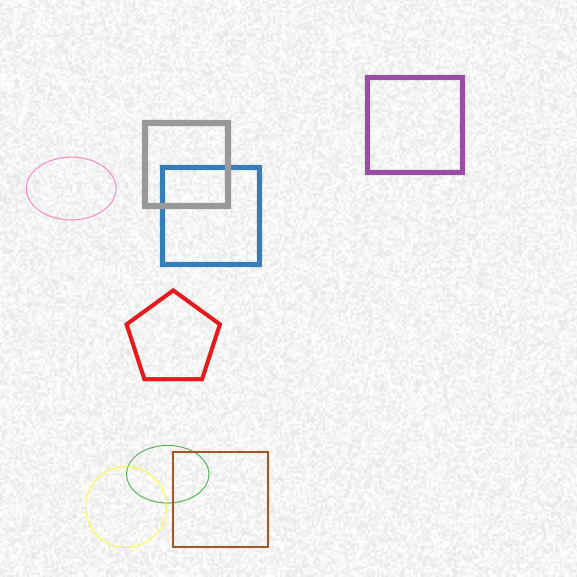[{"shape": "pentagon", "thickness": 2, "radius": 0.42, "center": [0.3, 0.411]}, {"shape": "square", "thickness": 2.5, "radius": 0.42, "center": [0.364, 0.626]}, {"shape": "oval", "thickness": 0.5, "radius": 0.36, "center": [0.29, 0.178]}, {"shape": "square", "thickness": 2.5, "radius": 0.41, "center": [0.718, 0.783]}, {"shape": "circle", "thickness": 0.5, "radius": 0.35, "center": [0.218, 0.121]}, {"shape": "square", "thickness": 1, "radius": 0.41, "center": [0.382, 0.134]}, {"shape": "oval", "thickness": 0.5, "radius": 0.39, "center": [0.123, 0.673]}, {"shape": "square", "thickness": 3, "radius": 0.36, "center": [0.322, 0.714]}]